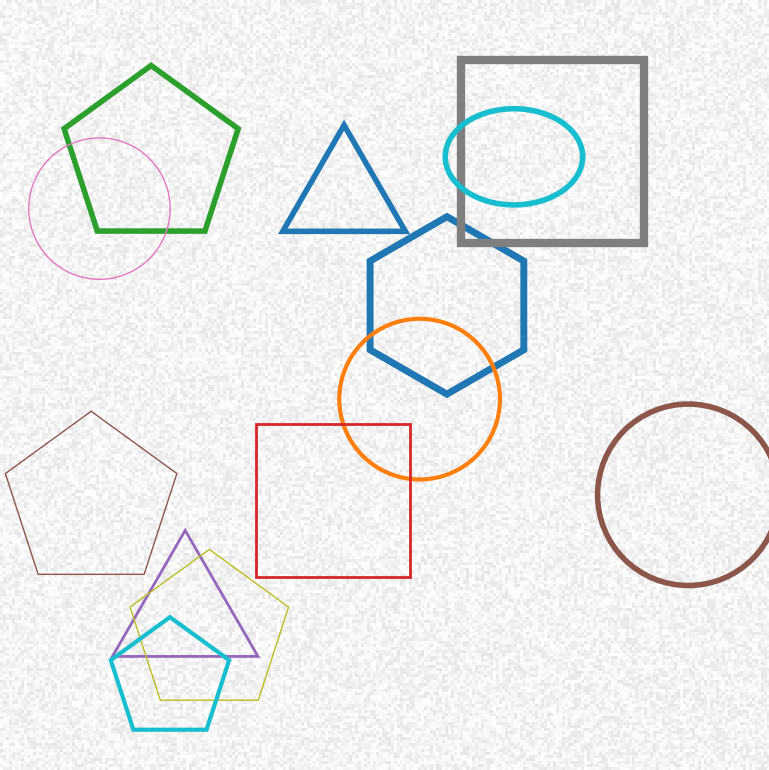[{"shape": "hexagon", "thickness": 2.5, "radius": 0.58, "center": [0.58, 0.603]}, {"shape": "triangle", "thickness": 2, "radius": 0.46, "center": [0.447, 0.746]}, {"shape": "circle", "thickness": 1.5, "radius": 0.52, "center": [0.545, 0.482]}, {"shape": "pentagon", "thickness": 2, "radius": 0.59, "center": [0.196, 0.796]}, {"shape": "square", "thickness": 1, "radius": 0.5, "center": [0.433, 0.35]}, {"shape": "triangle", "thickness": 1, "radius": 0.55, "center": [0.241, 0.202]}, {"shape": "pentagon", "thickness": 0.5, "radius": 0.59, "center": [0.118, 0.349]}, {"shape": "circle", "thickness": 2, "radius": 0.59, "center": [0.894, 0.357]}, {"shape": "circle", "thickness": 0.5, "radius": 0.46, "center": [0.129, 0.729]}, {"shape": "square", "thickness": 3, "radius": 0.59, "center": [0.717, 0.803]}, {"shape": "pentagon", "thickness": 0.5, "radius": 0.54, "center": [0.272, 0.178]}, {"shape": "pentagon", "thickness": 1.5, "radius": 0.4, "center": [0.221, 0.118]}, {"shape": "oval", "thickness": 2, "radius": 0.45, "center": [0.667, 0.796]}]